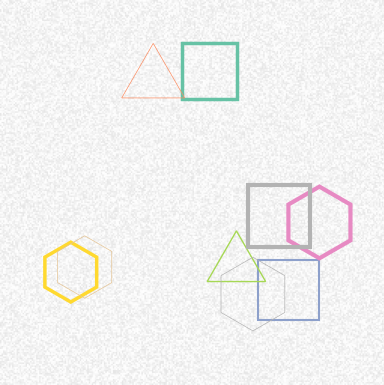[{"shape": "square", "thickness": 2.5, "radius": 0.36, "center": [0.544, 0.815]}, {"shape": "triangle", "thickness": 0.5, "radius": 0.47, "center": [0.398, 0.793]}, {"shape": "square", "thickness": 1.5, "radius": 0.39, "center": [0.749, 0.247]}, {"shape": "hexagon", "thickness": 3, "radius": 0.47, "center": [0.83, 0.422]}, {"shape": "triangle", "thickness": 1, "radius": 0.44, "center": [0.614, 0.313]}, {"shape": "hexagon", "thickness": 2.5, "radius": 0.39, "center": [0.184, 0.293]}, {"shape": "hexagon", "thickness": 0.5, "radius": 0.41, "center": [0.22, 0.306]}, {"shape": "square", "thickness": 3, "radius": 0.4, "center": [0.726, 0.438]}, {"shape": "hexagon", "thickness": 0.5, "radius": 0.48, "center": [0.657, 0.236]}]